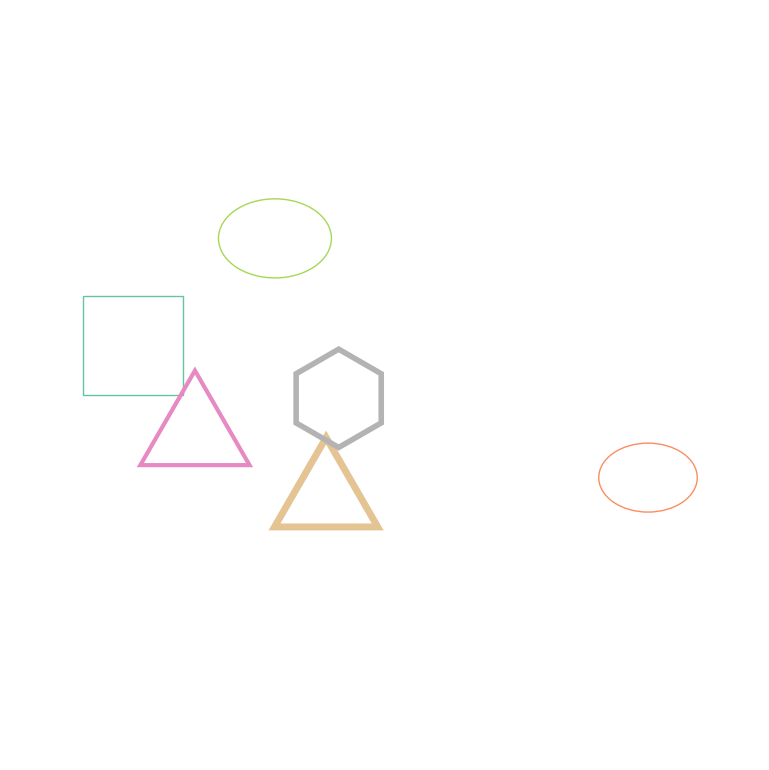[{"shape": "square", "thickness": 0.5, "radius": 0.32, "center": [0.173, 0.551]}, {"shape": "oval", "thickness": 0.5, "radius": 0.32, "center": [0.842, 0.38]}, {"shape": "triangle", "thickness": 1.5, "radius": 0.41, "center": [0.253, 0.437]}, {"shape": "oval", "thickness": 0.5, "radius": 0.37, "center": [0.357, 0.69]}, {"shape": "triangle", "thickness": 2.5, "radius": 0.39, "center": [0.424, 0.354]}, {"shape": "hexagon", "thickness": 2, "radius": 0.32, "center": [0.44, 0.483]}]